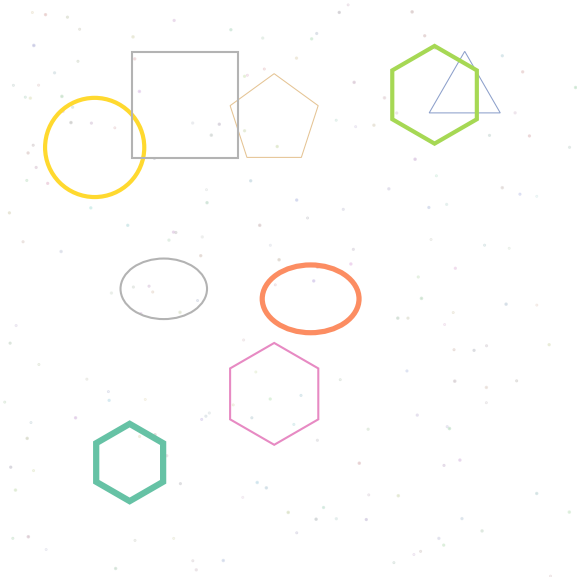[{"shape": "hexagon", "thickness": 3, "radius": 0.33, "center": [0.225, 0.198]}, {"shape": "oval", "thickness": 2.5, "radius": 0.42, "center": [0.538, 0.482]}, {"shape": "triangle", "thickness": 0.5, "radius": 0.36, "center": [0.805, 0.839]}, {"shape": "hexagon", "thickness": 1, "radius": 0.44, "center": [0.475, 0.317]}, {"shape": "hexagon", "thickness": 2, "radius": 0.42, "center": [0.752, 0.835]}, {"shape": "circle", "thickness": 2, "radius": 0.43, "center": [0.164, 0.744]}, {"shape": "pentagon", "thickness": 0.5, "radius": 0.4, "center": [0.475, 0.791]}, {"shape": "square", "thickness": 1, "radius": 0.46, "center": [0.321, 0.817]}, {"shape": "oval", "thickness": 1, "radius": 0.37, "center": [0.284, 0.499]}]